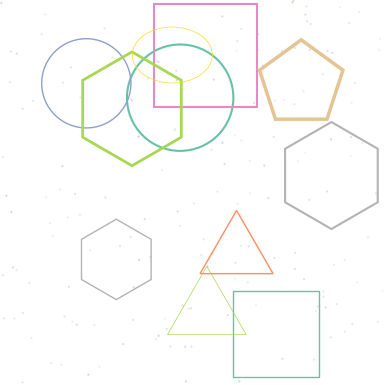[{"shape": "square", "thickness": 1, "radius": 0.56, "center": [0.717, 0.133]}, {"shape": "circle", "thickness": 1.5, "radius": 0.69, "center": [0.468, 0.746]}, {"shape": "triangle", "thickness": 1, "radius": 0.55, "center": [0.614, 0.344]}, {"shape": "circle", "thickness": 1, "radius": 0.58, "center": [0.224, 0.784]}, {"shape": "square", "thickness": 1.5, "radius": 0.67, "center": [0.534, 0.856]}, {"shape": "triangle", "thickness": 0.5, "radius": 0.59, "center": [0.537, 0.19]}, {"shape": "hexagon", "thickness": 2, "radius": 0.74, "center": [0.343, 0.717]}, {"shape": "oval", "thickness": 0.5, "radius": 0.52, "center": [0.448, 0.857]}, {"shape": "pentagon", "thickness": 2.5, "radius": 0.57, "center": [0.782, 0.783]}, {"shape": "hexagon", "thickness": 1, "radius": 0.52, "center": [0.302, 0.326]}, {"shape": "hexagon", "thickness": 1.5, "radius": 0.69, "center": [0.861, 0.544]}]